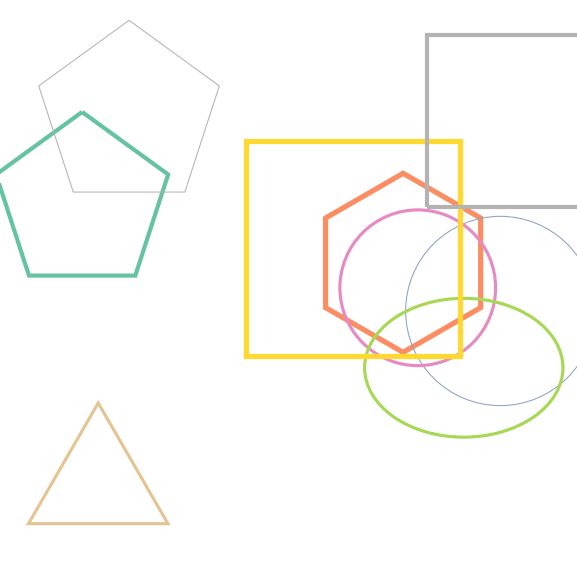[{"shape": "pentagon", "thickness": 2, "radius": 0.78, "center": [0.142, 0.649]}, {"shape": "hexagon", "thickness": 2.5, "radius": 0.78, "center": [0.698, 0.544]}, {"shape": "circle", "thickness": 0.5, "radius": 0.82, "center": [0.866, 0.461]}, {"shape": "circle", "thickness": 1.5, "radius": 0.67, "center": [0.723, 0.501]}, {"shape": "oval", "thickness": 1.5, "radius": 0.86, "center": [0.803, 0.362]}, {"shape": "square", "thickness": 2.5, "radius": 0.93, "center": [0.611, 0.568]}, {"shape": "triangle", "thickness": 1.5, "radius": 0.7, "center": [0.17, 0.162]}, {"shape": "pentagon", "thickness": 0.5, "radius": 0.82, "center": [0.223, 0.8]}, {"shape": "square", "thickness": 2, "radius": 0.75, "center": [0.89, 0.79]}]